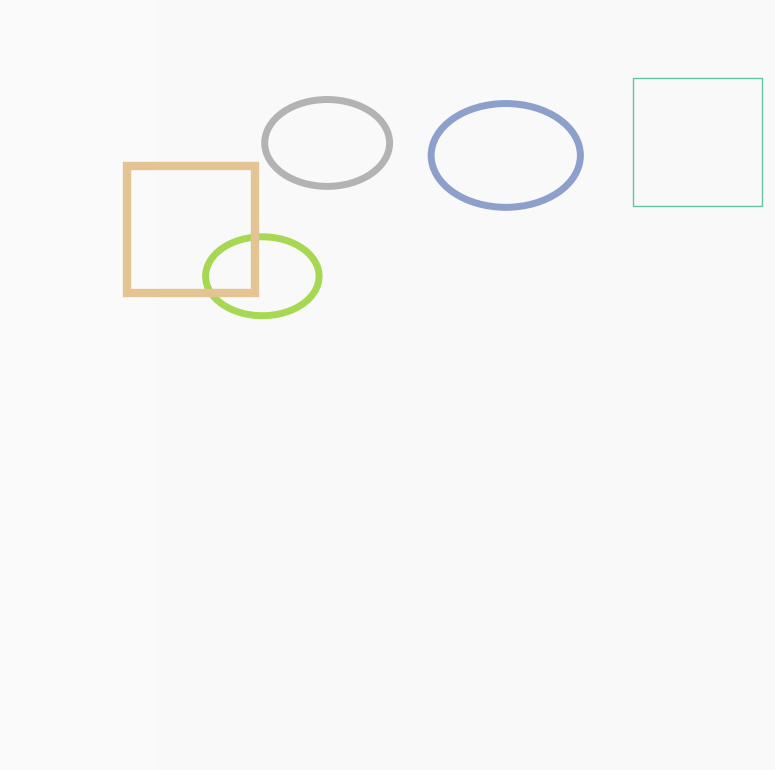[{"shape": "square", "thickness": 0.5, "radius": 0.42, "center": [0.9, 0.815]}, {"shape": "oval", "thickness": 2.5, "radius": 0.48, "center": [0.653, 0.798]}, {"shape": "oval", "thickness": 2.5, "radius": 0.37, "center": [0.339, 0.641]}, {"shape": "square", "thickness": 3, "radius": 0.41, "center": [0.246, 0.701]}, {"shape": "oval", "thickness": 2.5, "radius": 0.4, "center": [0.422, 0.814]}]